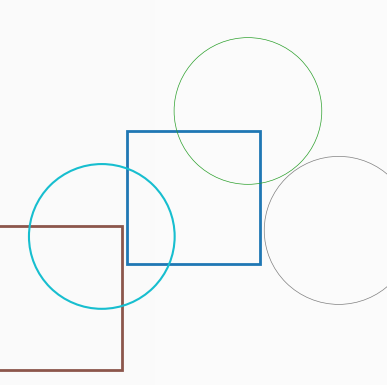[{"shape": "square", "thickness": 2, "radius": 0.86, "center": [0.5, 0.487]}, {"shape": "circle", "thickness": 0.5, "radius": 0.95, "center": [0.64, 0.712]}, {"shape": "square", "thickness": 2, "radius": 0.94, "center": [0.128, 0.226]}, {"shape": "circle", "thickness": 0.5, "radius": 0.96, "center": [0.874, 0.402]}, {"shape": "circle", "thickness": 1.5, "radius": 0.94, "center": [0.263, 0.386]}]